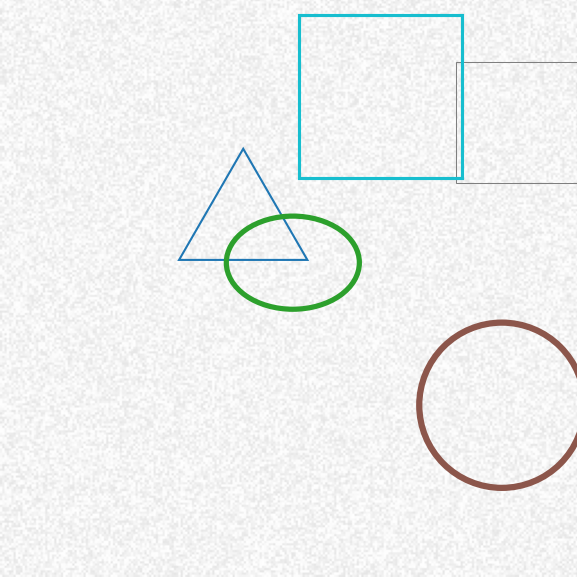[{"shape": "triangle", "thickness": 1, "radius": 0.64, "center": [0.421, 0.613]}, {"shape": "oval", "thickness": 2.5, "radius": 0.58, "center": [0.507, 0.544]}, {"shape": "circle", "thickness": 3, "radius": 0.72, "center": [0.869, 0.297]}, {"shape": "square", "thickness": 0.5, "radius": 0.52, "center": [0.894, 0.787]}, {"shape": "square", "thickness": 1.5, "radius": 0.7, "center": [0.659, 0.832]}]